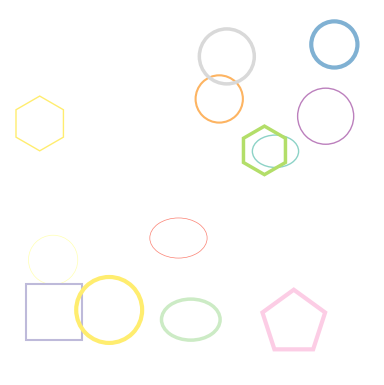[{"shape": "oval", "thickness": 1, "radius": 0.3, "center": [0.716, 0.607]}, {"shape": "circle", "thickness": 0.5, "radius": 0.32, "center": [0.138, 0.325]}, {"shape": "square", "thickness": 1.5, "radius": 0.37, "center": [0.14, 0.189]}, {"shape": "oval", "thickness": 0.5, "radius": 0.37, "center": [0.464, 0.382]}, {"shape": "circle", "thickness": 3, "radius": 0.3, "center": [0.868, 0.885]}, {"shape": "circle", "thickness": 1.5, "radius": 0.31, "center": [0.569, 0.743]}, {"shape": "hexagon", "thickness": 2.5, "radius": 0.31, "center": [0.687, 0.609]}, {"shape": "pentagon", "thickness": 3, "radius": 0.43, "center": [0.763, 0.162]}, {"shape": "circle", "thickness": 2.5, "radius": 0.36, "center": [0.589, 0.853]}, {"shape": "circle", "thickness": 1, "radius": 0.36, "center": [0.846, 0.698]}, {"shape": "oval", "thickness": 2.5, "radius": 0.38, "center": [0.496, 0.17]}, {"shape": "hexagon", "thickness": 1, "radius": 0.36, "center": [0.103, 0.679]}, {"shape": "circle", "thickness": 3, "radius": 0.43, "center": [0.284, 0.195]}]